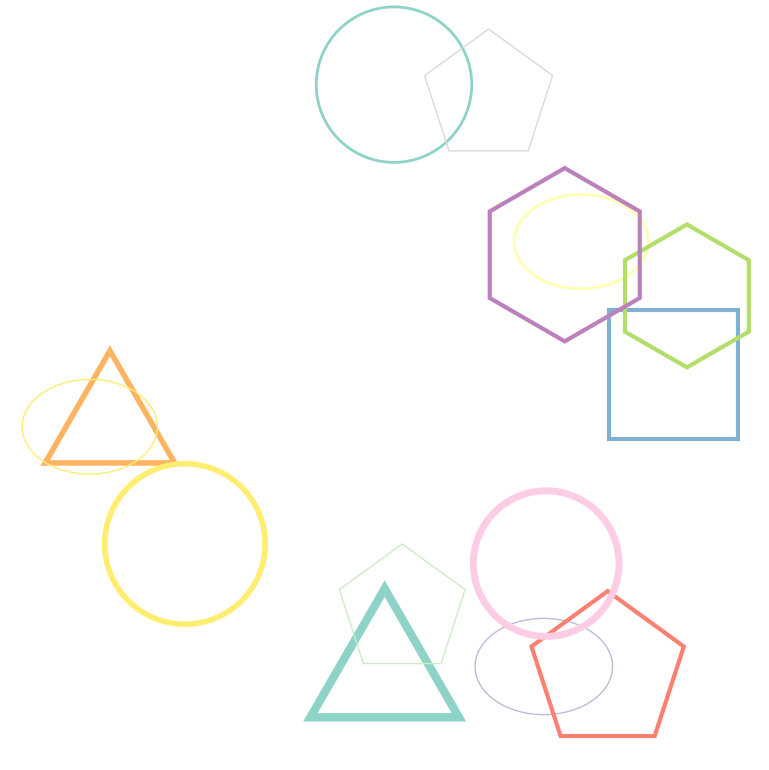[{"shape": "circle", "thickness": 1, "radius": 0.5, "center": [0.512, 0.89]}, {"shape": "triangle", "thickness": 3, "radius": 0.56, "center": [0.5, 0.124]}, {"shape": "oval", "thickness": 1, "radius": 0.44, "center": [0.755, 0.686]}, {"shape": "oval", "thickness": 0.5, "radius": 0.45, "center": [0.706, 0.134]}, {"shape": "pentagon", "thickness": 1.5, "radius": 0.52, "center": [0.789, 0.128]}, {"shape": "square", "thickness": 1.5, "radius": 0.42, "center": [0.875, 0.514]}, {"shape": "triangle", "thickness": 2, "radius": 0.49, "center": [0.143, 0.447]}, {"shape": "hexagon", "thickness": 1.5, "radius": 0.46, "center": [0.892, 0.616]}, {"shape": "circle", "thickness": 2.5, "radius": 0.47, "center": [0.709, 0.268]}, {"shape": "pentagon", "thickness": 0.5, "radius": 0.44, "center": [0.635, 0.875]}, {"shape": "hexagon", "thickness": 1.5, "radius": 0.56, "center": [0.733, 0.669]}, {"shape": "pentagon", "thickness": 0.5, "radius": 0.43, "center": [0.522, 0.208]}, {"shape": "oval", "thickness": 0.5, "radius": 0.44, "center": [0.117, 0.446]}, {"shape": "circle", "thickness": 2, "radius": 0.52, "center": [0.24, 0.294]}]